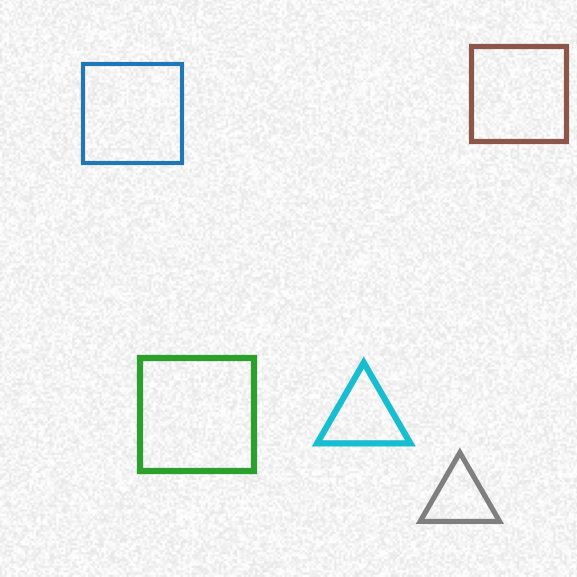[{"shape": "square", "thickness": 2, "radius": 0.43, "center": [0.229, 0.802]}, {"shape": "square", "thickness": 3, "radius": 0.49, "center": [0.341, 0.281]}, {"shape": "square", "thickness": 2.5, "radius": 0.41, "center": [0.898, 0.838]}, {"shape": "triangle", "thickness": 2.5, "radius": 0.4, "center": [0.796, 0.136]}, {"shape": "triangle", "thickness": 3, "radius": 0.47, "center": [0.63, 0.278]}]